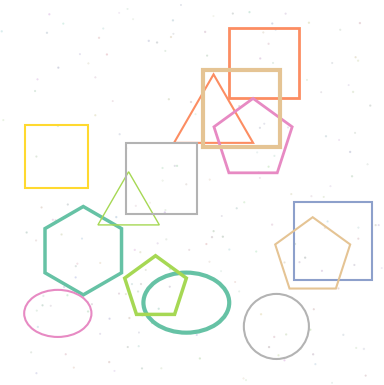[{"shape": "oval", "thickness": 3, "radius": 0.56, "center": [0.484, 0.214]}, {"shape": "hexagon", "thickness": 2.5, "radius": 0.57, "center": [0.216, 0.349]}, {"shape": "square", "thickness": 2, "radius": 0.45, "center": [0.686, 0.836]}, {"shape": "triangle", "thickness": 1.5, "radius": 0.59, "center": [0.555, 0.688]}, {"shape": "square", "thickness": 1.5, "radius": 0.51, "center": [0.865, 0.373]}, {"shape": "oval", "thickness": 1.5, "radius": 0.44, "center": [0.15, 0.186]}, {"shape": "pentagon", "thickness": 2, "radius": 0.53, "center": [0.657, 0.638]}, {"shape": "triangle", "thickness": 1, "radius": 0.46, "center": [0.334, 0.462]}, {"shape": "pentagon", "thickness": 2.5, "radius": 0.42, "center": [0.404, 0.252]}, {"shape": "square", "thickness": 1.5, "radius": 0.41, "center": [0.147, 0.593]}, {"shape": "square", "thickness": 3, "radius": 0.5, "center": [0.627, 0.718]}, {"shape": "pentagon", "thickness": 1.5, "radius": 0.51, "center": [0.812, 0.333]}, {"shape": "circle", "thickness": 1.5, "radius": 0.42, "center": [0.718, 0.152]}, {"shape": "square", "thickness": 1.5, "radius": 0.46, "center": [0.42, 0.536]}]